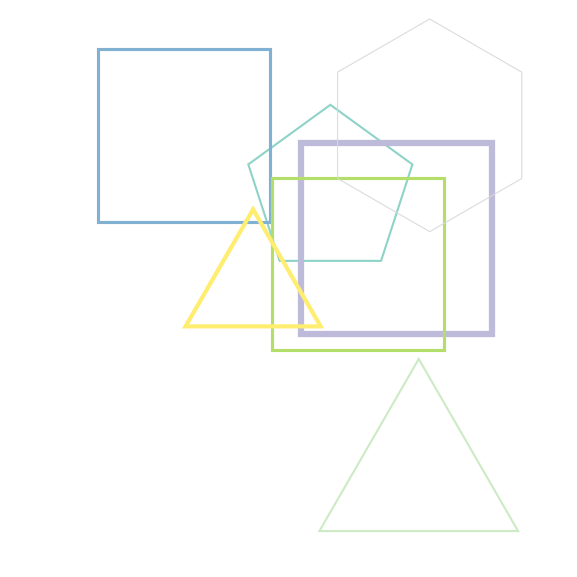[{"shape": "pentagon", "thickness": 1, "radius": 0.75, "center": [0.572, 0.668]}, {"shape": "square", "thickness": 3, "radius": 0.83, "center": [0.687, 0.586]}, {"shape": "square", "thickness": 1.5, "radius": 0.75, "center": [0.318, 0.765]}, {"shape": "square", "thickness": 1.5, "radius": 0.74, "center": [0.62, 0.542]}, {"shape": "hexagon", "thickness": 0.5, "radius": 0.92, "center": [0.744, 0.782]}, {"shape": "triangle", "thickness": 1, "radius": 0.99, "center": [0.725, 0.179]}, {"shape": "triangle", "thickness": 2, "radius": 0.68, "center": [0.438, 0.502]}]